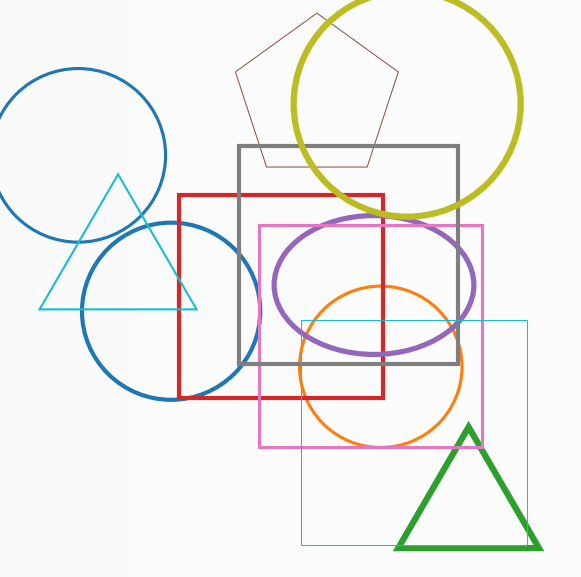[{"shape": "circle", "thickness": 1.5, "radius": 0.75, "center": [0.135, 0.73]}, {"shape": "circle", "thickness": 2, "radius": 0.77, "center": [0.294, 0.46]}, {"shape": "circle", "thickness": 1.5, "radius": 0.7, "center": [0.655, 0.364]}, {"shape": "triangle", "thickness": 3, "radius": 0.7, "center": [0.806, 0.12]}, {"shape": "square", "thickness": 2, "radius": 0.88, "center": [0.483, 0.486]}, {"shape": "oval", "thickness": 2.5, "radius": 0.86, "center": [0.643, 0.506]}, {"shape": "pentagon", "thickness": 0.5, "radius": 0.74, "center": [0.545, 0.829]}, {"shape": "square", "thickness": 1.5, "radius": 0.96, "center": [0.637, 0.418]}, {"shape": "square", "thickness": 2, "radius": 0.94, "center": [0.599, 0.558]}, {"shape": "circle", "thickness": 3, "radius": 0.98, "center": [0.7, 0.819]}, {"shape": "square", "thickness": 0.5, "radius": 0.97, "center": [0.713, 0.25]}, {"shape": "triangle", "thickness": 1, "radius": 0.78, "center": [0.203, 0.541]}]